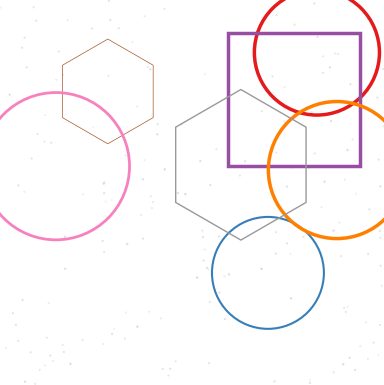[{"shape": "circle", "thickness": 2.5, "radius": 0.81, "center": [0.823, 0.864]}, {"shape": "circle", "thickness": 1.5, "radius": 0.73, "center": [0.696, 0.291]}, {"shape": "square", "thickness": 2.5, "radius": 0.86, "center": [0.763, 0.742]}, {"shape": "circle", "thickness": 2.5, "radius": 0.89, "center": [0.875, 0.558]}, {"shape": "hexagon", "thickness": 0.5, "radius": 0.68, "center": [0.28, 0.763]}, {"shape": "circle", "thickness": 2, "radius": 0.96, "center": [0.145, 0.568]}, {"shape": "hexagon", "thickness": 1, "radius": 0.98, "center": [0.626, 0.572]}]